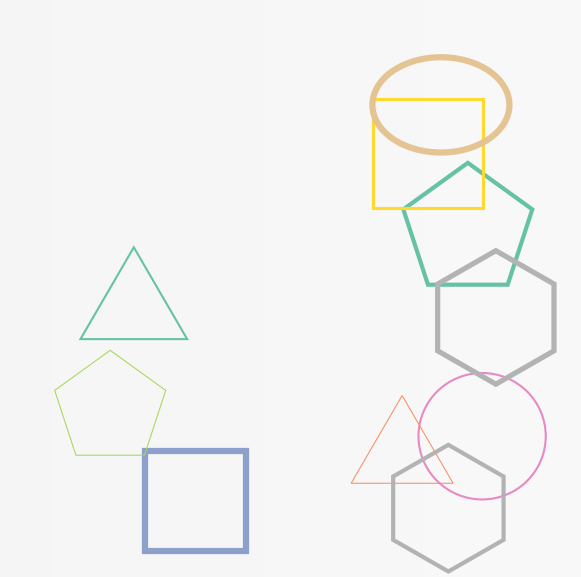[{"shape": "triangle", "thickness": 1, "radius": 0.53, "center": [0.23, 0.465]}, {"shape": "pentagon", "thickness": 2, "radius": 0.58, "center": [0.805, 0.601]}, {"shape": "triangle", "thickness": 0.5, "radius": 0.51, "center": [0.692, 0.213]}, {"shape": "square", "thickness": 3, "radius": 0.43, "center": [0.336, 0.132]}, {"shape": "circle", "thickness": 1, "radius": 0.55, "center": [0.829, 0.244]}, {"shape": "pentagon", "thickness": 0.5, "radius": 0.5, "center": [0.19, 0.292]}, {"shape": "square", "thickness": 1.5, "radius": 0.47, "center": [0.736, 0.733]}, {"shape": "oval", "thickness": 3, "radius": 0.59, "center": [0.759, 0.818]}, {"shape": "hexagon", "thickness": 2, "radius": 0.55, "center": [0.771, 0.119]}, {"shape": "hexagon", "thickness": 2.5, "radius": 0.58, "center": [0.853, 0.449]}]